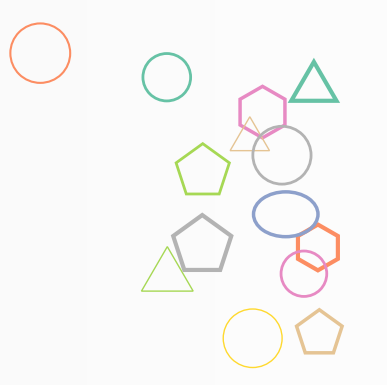[{"shape": "circle", "thickness": 2, "radius": 0.31, "center": [0.43, 0.799]}, {"shape": "triangle", "thickness": 3, "radius": 0.34, "center": [0.81, 0.772]}, {"shape": "circle", "thickness": 1.5, "radius": 0.39, "center": [0.104, 0.862]}, {"shape": "hexagon", "thickness": 3, "radius": 0.3, "center": [0.82, 0.357]}, {"shape": "oval", "thickness": 2.5, "radius": 0.42, "center": [0.737, 0.443]}, {"shape": "circle", "thickness": 2, "radius": 0.29, "center": [0.784, 0.289]}, {"shape": "hexagon", "thickness": 2.5, "radius": 0.33, "center": [0.677, 0.709]}, {"shape": "triangle", "thickness": 1, "radius": 0.39, "center": [0.432, 0.282]}, {"shape": "pentagon", "thickness": 2, "radius": 0.36, "center": [0.523, 0.555]}, {"shape": "circle", "thickness": 1, "radius": 0.38, "center": [0.652, 0.121]}, {"shape": "triangle", "thickness": 1, "radius": 0.29, "center": [0.645, 0.638]}, {"shape": "pentagon", "thickness": 2.5, "radius": 0.31, "center": [0.824, 0.134]}, {"shape": "circle", "thickness": 2, "radius": 0.38, "center": [0.728, 0.597]}, {"shape": "pentagon", "thickness": 3, "radius": 0.39, "center": [0.522, 0.363]}]